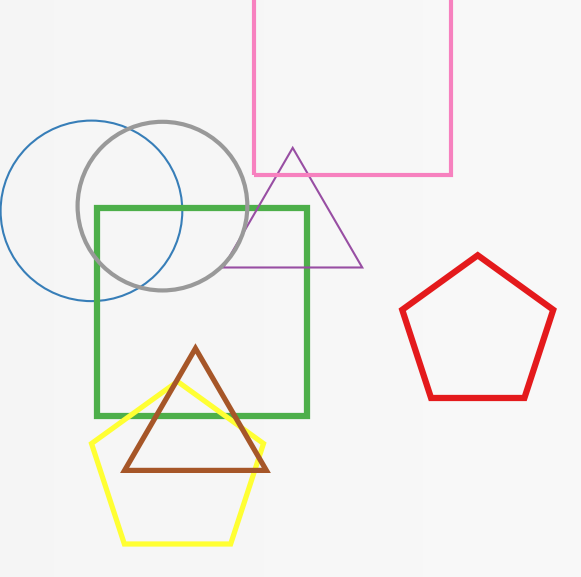[{"shape": "pentagon", "thickness": 3, "radius": 0.68, "center": [0.822, 0.42]}, {"shape": "circle", "thickness": 1, "radius": 0.78, "center": [0.157, 0.634]}, {"shape": "square", "thickness": 3, "radius": 0.9, "center": [0.348, 0.459]}, {"shape": "triangle", "thickness": 1, "radius": 0.69, "center": [0.504, 0.605]}, {"shape": "pentagon", "thickness": 2.5, "radius": 0.78, "center": [0.305, 0.183]}, {"shape": "triangle", "thickness": 2.5, "radius": 0.7, "center": [0.336, 0.255]}, {"shape": "square", "thickness": 2, "radius": 0.85, "center": [0.606, 0.865]}, {"shape": "circle", "thickness": 2, "radius": 0.73, "center": [0.279, 0.642]}]